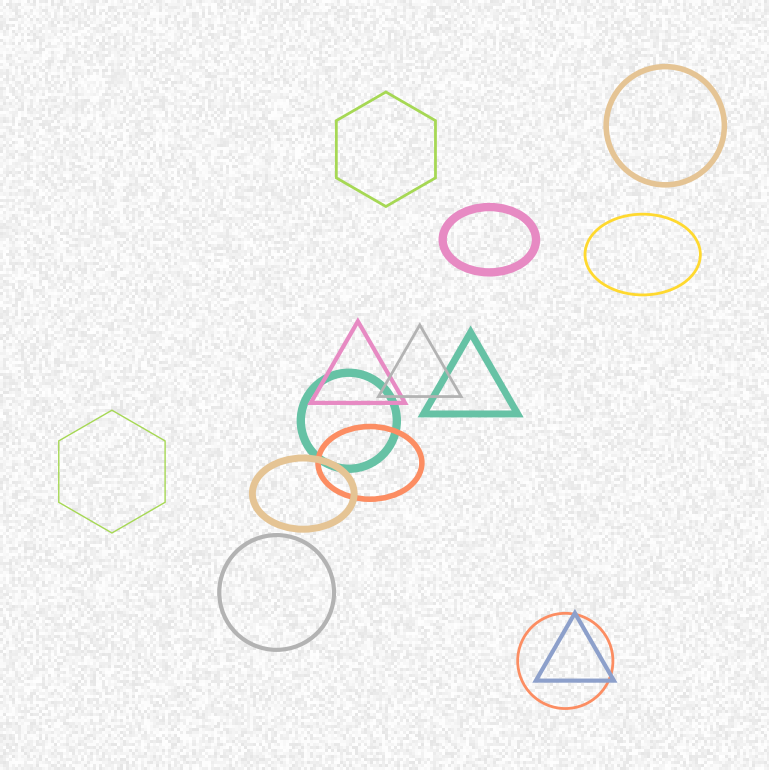[{"shape": "circle", "thickness": 3, "radius": 0.31, "center": [0.453, 0.454]}, {"shape": "triangle", "thickness": 2.5, "radius": 0.35, "center": [0.611, 0.498]}, {"shape": "circle", "thickness": 1, "radius": 0.31, "center": [0.734, 0.142]}, {"shape": "oval", "thickness": 2, "radius": 0.34, "center": [0.48, 0.399]}, {"shape": "triangle", "thickness": 1.5, "radius": 0.29, "center": [0.747, 0.145]}, {"shape": "oval", "thickness": 3, "radius": 0.3, "center": [0.636, 0.689]}, {"shape": "triangle", "thickness": 1.5, "radius": 0.35, "center": [0.465, 0.512]}, {"shape": "hexagon", "thickness": 0.5, "radius": 0.4, "center": [0.145, 0.388]}, {"shape": "hexagon", "thickness": 1, "radius": 0.37, "center": [0.501, 0.806]}, {"shape": "oval", "thickness": 1, "radius": 0.37, "center": [0.835, 0.669]}, {"shape": "oval", "thickness": 2.5, "radius": 0.33, "center": [0.394, 0.359]}, {"shape": "circle", "thickness": 2, "radius": 0.38, "center": [0.864, 0.837]}, {"shape": "triangle", "thickness": 1, "radius": 0.31, "center": [0.545, 0.516]}, {"shape": "circle", "thickness": 1.5, "radius": 0.37, "center": [0.359, 0.231]}]